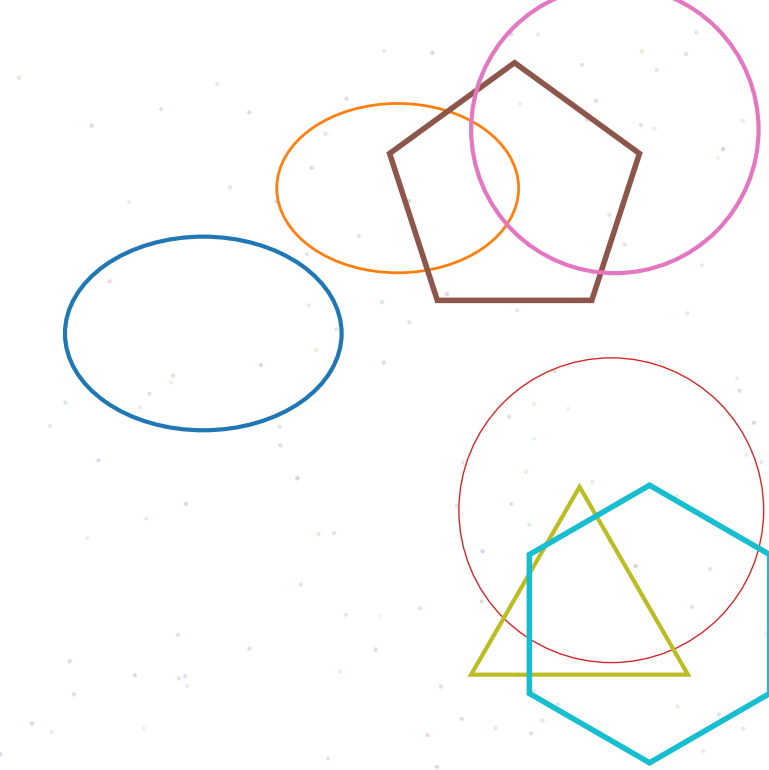[{"shape": "oval", "thickness": 1.5, "radius": 0.9, "center": [0.264, 0.567]}, {"shape": "oval", "thickness": 1, "radius": 0.79, "center": [0.516, 0.756]}, {"shape": "circle", "thickness": 0.5, "radius": 0.99, "center": [0.794, 0.337]}, {"shape": "pentagon", "thickness": 2, "radius": 0.85, "center": [0.668, 0.748]}, {"shape": "circle", "thickness": 1.5, "radius": 0.93, "center": [0.798, 0.832]}, {"shape": "triangle", "thickness": 1.5, "radius": 0.81, "center": [0.753, 0.205]}, {"shape": "hexagon", "thickness": 2, "radius": 0.9, "center": [0.844, 0.19]}]